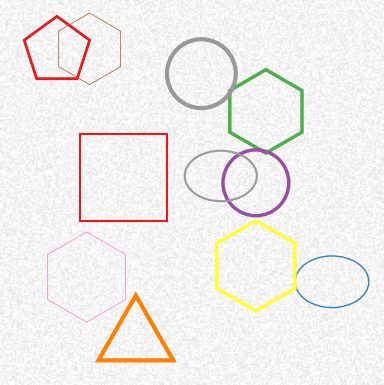[{"shape": "square", "thickness": 1.5, "radius": 0.57, "center": [0.321, 0.538]}, {"shape": "pentagon", "thickness": 2, "radius": 0.45, "center": [0.148, 0.868]}, {"shape": "oval", "thickness": 1, "radius": 0.48, "center": [0.862, 0.268]}, {"shape": "hexagon", "thickness": 2.5, "radius": 0.54, "center": [0.691, 0.711]}, {"shape": "circle", "thickness": 2.5, "radius": 0.43, "center": [0.665, 0.525]}, {"shape": "triangle", "thickness": 3, "radius": 0.56, "center": [0.353, 0.12]}, {"shape": "hexagon", "thickness": 2.5, "radius": 0.59, "center": [0.664, 0.31]}, {"shape": "hexagon", "thickness": 0.5, "radius": 0.46, "center": [0.233, 0.873]}, {"shape": "hexagon", "thickness": 0.5, "radius": 0.59, "center": [0.225, 0.28]}, {"shape": "circle", "thickness": 3, "radius": 0.45, "center": [0.523, 0.809]}, {"shape": "oval", "thickness": 1.5, "radius": 0.47, "center": [0.574, 0.543]}]